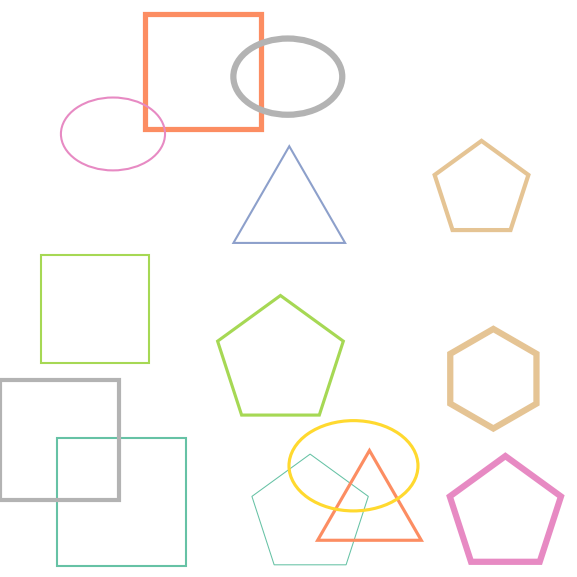[{"shape": "square", "thickness": 1, "radius": 0.55, "center": [0.21, 0.129]}, {"shape": "pentagon", "thickness": 0.5, "radius": 0.53, "center": [0.537, 0.107]}, {"shape": "triangle", "thickness": 1.5, "radius": 0.52, "center": [0.64, 0.115]}, {"shape": "square", "thickness": 2.5, "radius": 0.5, "center": [0.351, 0.875]}, {"shape": "triangle", "thickness": 1, "radius": 0.56, "center": [0.501, 0.634]}, {"shape": "pentagon", "thickness": 3, "radius": 0.51, "center": [0.875, 0.108]}, {"shape": "oval", "thickness": 1, "radius": 0.45, "center": [0.196, 0.767]}, {"shape": "square", "thickness": 1, "radius": 0.47, "center": [0.165, 0.463]}, {"shape": "pentagon", "thickness": 1.5, "radius": 0.57, "center": [0.486, 0.373]}, {"shape": "oval", "thickness": 1.5, "radius": 0.56, "center": [0.612, 0.193]}, {"shape": "hexagon", "thickness": 3, "radius": 0.43, "center": [0.854, 0.343]}, {"shape": "pentagon", "thickness": 2, "radius": 0.43, "center": [0.834, 0.67]}, {"shape": "square", "thickness": 2, "radius": 0.52, "center": [0.103, 0.238]}, {"shape": "oval", "thickness": 3, "radius": 0.47, "center": [0.498, 0.866]}]